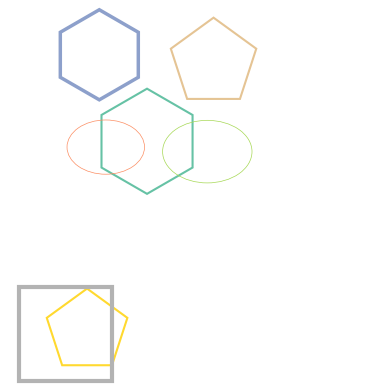[{"shape": "hexagon", "thickness": 1.5, "radius": 0.68, "center": [0.382, 0.633]}, {"shape": "oval", "thickness": 0.5, "radius": 0.5, "center": [0.275, 0.618]}, {"shape": "hexagon", "thickness": 2.5, "radius": 0.58, "center": [0.258, 0.858]}, {"shape": "oval", "thickness": 0.5, "radius": 0.58, "center": [0.538, 0.606]}, {"shape": "pentagon", "thickness": 1.5, "radius": 0.55, "center": [0.226, 0.14]}, {"shape": "pentagon", "thickness": 1.5, "radius": 0.58, "center": [0.555, 0.837]}, {"shape": "square", "thickness": 3, "radius": 0.61, "center": [0.17, 0.133]}]